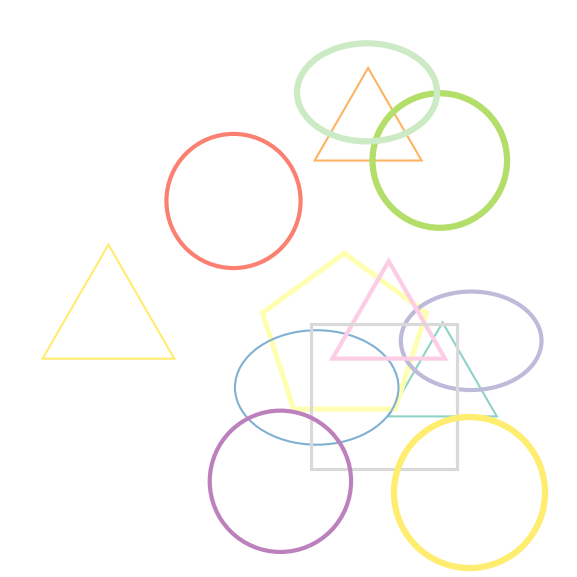[{"shape": "triangle", "thickness": 1, "radius": 0.54, "center": [0.766, 0.332]}, {"shape": "pentagon", "thickness": 2.5, "radius": 0.75, "center": [0.596, 0.411]}, {"shape": "oval", "thickness": 2, "radius": 0.61, "center": [0.816, 0.409]}, {"shape": "circle", "thickness": 2, "radius": 0.58, "center": [0.404, 0.651]}, {"shape": "oval", "thickness": 1, "radius": 0.71, "center": [0.548, 0.328]}, {"shape": "triangle", "thickness": 1, "radius": 0.53, "center": [0.637, 0.775]}, {"shape": "circle", "thickness": 3, "radius": 0.58, "center": [0.762, 0.721]}, {"shape": "triangle", "thickness": 2, "radius": 0.56, "center": [0.673, 0.434]}, {"shape": "square", "thickness": 1.5, "radius": 0.63, "center": [0.665, 0.313]}, {"shape": "circle", "thickness": 2, "radius": 0.61, "center": [0.486, 0.166]}, {"shape": "oval", "thickness": 3, "radius": 0.61, "center": [0.636, 0.839]}, {"shape": "circle", "thickness": 3, "radius": 0.65, "center": [0.813, 0.146]}, {"shape": "triangle", "thickness": 1, "radius": 0.66, "center": [0.188, 0.444]}]